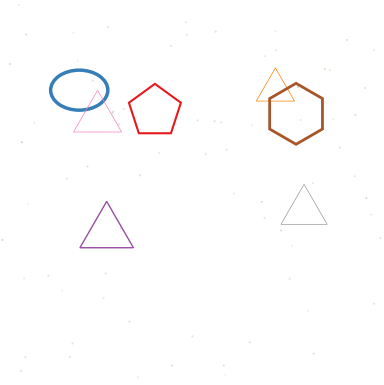[{"shape": "pentagon", "thickness": 1.5, "radius": 0.35, "center": [0.402, 0.711]}, {"shape": "oval", "thickness": 2.5, "radius": 0.37, "center": [0.206, 0.766]}, {"shape": "triangle", "thickness": 1, "radius": 0.4, "center": [0.277, 0.397]}, {"shape": "triangle", "thickness": 0.5, "radius": 0.29, "center": [0.715, 0.766]}, {"shape": "hexagon", "thickness": 2, "radius": 0.4, "center": [0.769, 0.704]}, {"shape": "triangle", "thickness": 0.5, "radius": 0.36, "center": [0.253, 0.693]}, {"shape": "triangle", "thickness": 0.5, "radius": 0.35, "center": [0.79, 0.452]}]